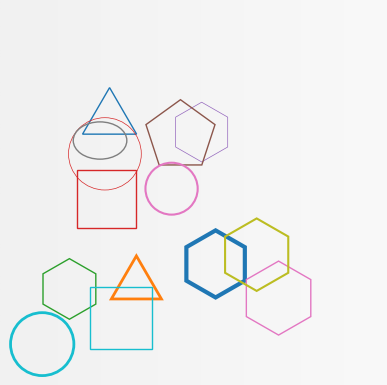[{"shape": "hexagon", "thickness": 3, "radius": 0.44, "center": [0.556, 0.314]}, {"shape": "triangle", "thickness": 1, "radius": 0.4, "center": [0.283, 0.692]}, {"shape": "triangle", "thickness": 2, "radius": 0.37, "center": [0.352, 0.261]}, {"shape": "hexagon", "thickness": 1, "radius": 0.39, "center": [0.179, 0.249]}, {"shape": "square", "thickness": 1, "radius": 0.38, "center": [0.275, 0.483]}, {"shape": "circle", "thickness": 0.5, "radius": 0.47, "center": [0.271, 0.6]}, {"shape": "hexagon", "thickness": 0.5, "radius": 0.39, "center": [0.52, 0.657]}, {"shape": "pentagon", "thickness": 1, "radius": 0.47, "center": [0.466, 0.647]}, {"shape": "hexagon", "thickness": 1, "radius": 0.48, "center": [0.719, 0.226]}, {"shape": "circle", "thickness": 1.5, "radius": 0.34, "center": [0.443, 0.51]}, {"shape": "oval", "thickness": 1, "radius": 0.35, "center": [0.258, 0.635]}, {"shape": "hexagon", "thickness": 1.5, "radius": 0.47, "center": [0.662, 0.338]}, {"shape": "square", "thickness": 1, "radius": 0.4, "center": [0.312, 0.175]}, {"shape": "circle", "thickness": 2, "radius": 0.41, "center": [0.109, 0.106]}]